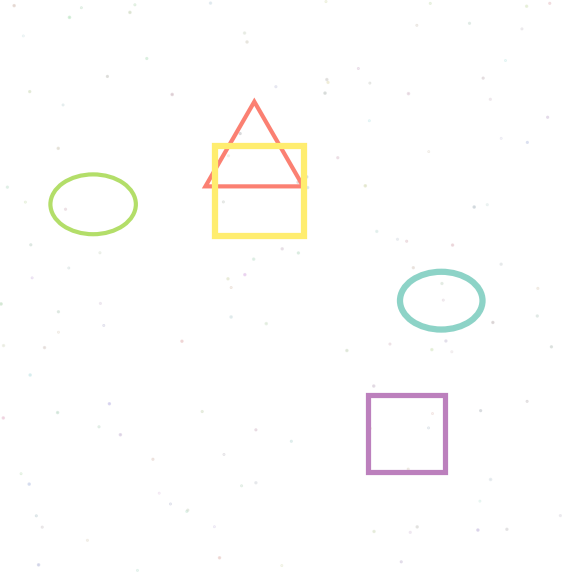[{"shape": "oval", "thickness": 3, "radius": 0.36, "center": [0.764, 0.479]}, {"shape": "triangle", "thickness": 2, "radius": 0.49, "center": [0.44, 0.725]}, {"shape": "oval", "thickness": 2, "radius": 0.37, "center": [0.161, 0.645]}, {"shape": "square", "thickness": 2.5, "radius": 0.33, "center": [0.704, 0.248]}, {"shape": "square", "thickness": 3, "radius": 0.39, "center": [0.449, 0.669]}]